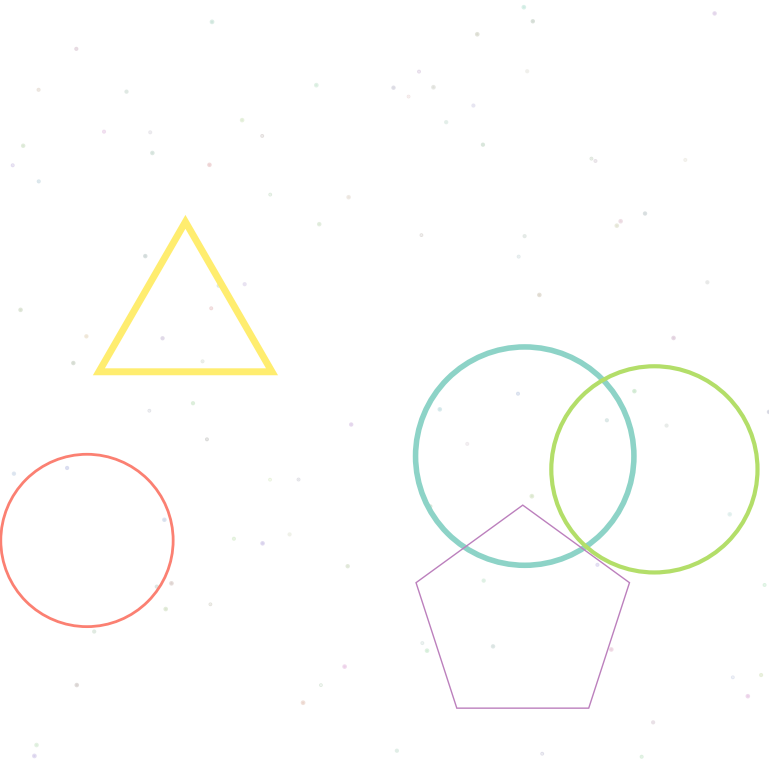[{"shape": "circle", "thickness": 2, "radius": 0.71, "center": [0.681, 0.408]}, {"shape": "circle", "thickness": 1, "radius": 0.56, "center": [0.113, 0.298]}, {"shape": "circle", "thickness": 1.5, "radius": 0.67, "center": [0.85, 0.39]}, {"shape": "pentagon", "thickness": 0.5, "radius": 0.73, "center": [0.679, 0.198]}, {"shape": "triangle", "thickness": 2.5, "radius": 0.65, "center": [0.241, 0.582]}]